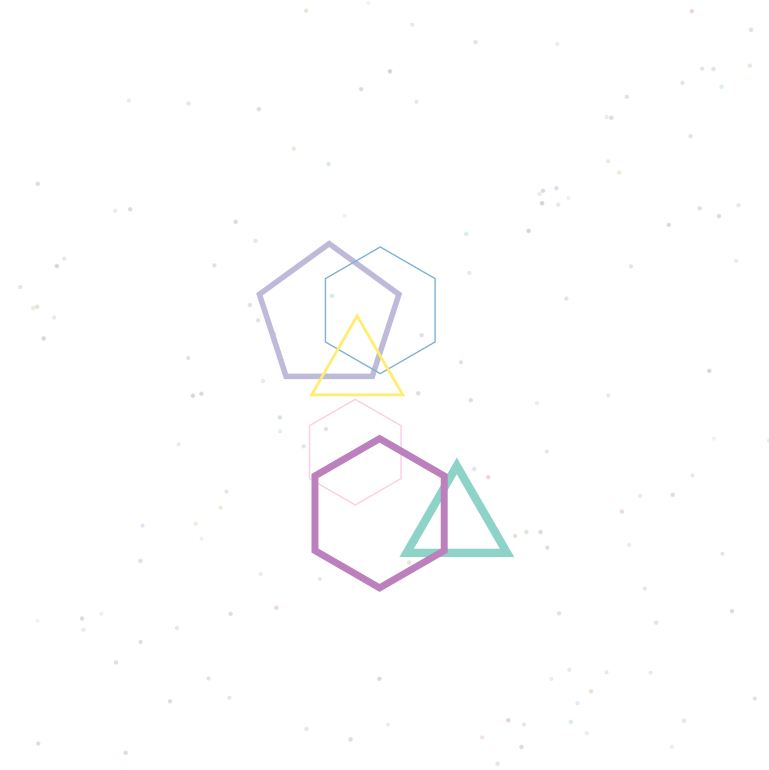[{"shape": "triangle", "thickness": 3, "radius": 0.38, "center": [0.593, 0.32]}, {"shape": "pentagon", "thickness": 2, "radius": 0.48, "center": [0.428, 0.588]}, {"shape": "hexagon", "thickness": 0.5, "radius": 0.41, "center": [0.494, 0.597]}, {"shape": "hexagon", "thickness": 0.5, "radius": 0.34, "center": [0.461, 0.413]}, {"shape": "hexagon", "thickness": 2.5, "radius": 0.48, "center": [0.493, 0.333]}, {"shape": "triangle", "thickness": 1, "radius": 0.34, "center": [0.464, 0.521]}]